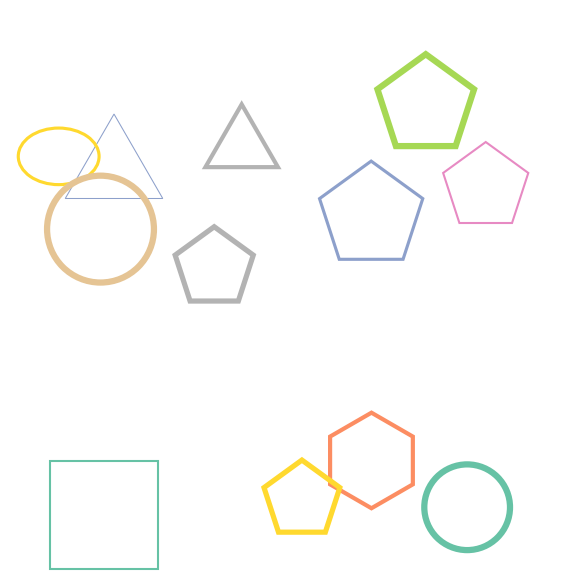[{"shape": "circle", "thickness": 3, "radius": 0.37, "center": [0.809, 0.121]}, {"shape": "square", "thickness": 1, "radius": 0.47, "center": [0.181, 0.107]}, {"shape": "hexagon", "thickness": 2, "radius": 0.41, "center": [0.643, 0.202]}, {"shape": "pentagon", "thickness": 1.5, "radius": 0.47, "center": [0.643, 0.626]}, {"shape": "triangle", "thickness": 0.5, "radius": 0.49, "center": [0.197, 0.704]}, {"shape": "pentagon", "thickness": 1, "radius": 0.39, "center": [0.841, 0.676]}, {"shape": "pentagon", "thickness": 3, "radius": 0.44, "center": [0.737, 0.817]}, {"shape": "pentagon", "thickness": 2.5, "radius": 0.35, "center": [0.523, 0.133]}, {"shape": "oval", "thickness": 1.5, "radius": 0.35, "center": [0.102, 0.728]}, {"shape": "circle", "thickness": 3, "radius": 0.46, "center": [0.174, 0.602]}, {"shape": "pentagon", "thickness": 2.5, "radius": 0.36, "center": [0.371, 0.535]}, {"shape": "triangle", "thickness": 2, "radius": 0.36, "center": [0.418, 0.746]}]